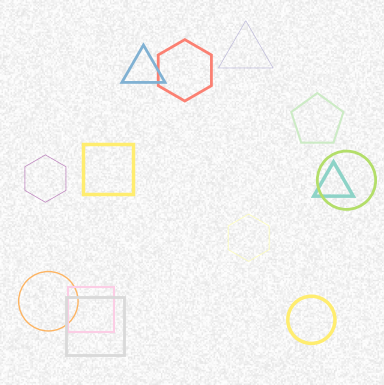[{"shape": "triangle", "thickness": 2.5, "radius": 0.3, "center": [0.866, 0.52]}, {"shape": "hexagon", "thickness": 0.5, "radius": 0.31, "center": [0.646, 0.382]}, {"shape": "triangle", "thickness": 0.5, "radius": 0.41, "center": [0.638, 0.864]}, {"shape": "hexagon", "thickness": 2, "radius": 0.4, "center": [0.48, 0.817]}, {"shape": "triangle", "thickness": 2, "radius": 0.32, "center": [0.373, 0.818]}, {"shape": "circle", "thickness": 1, "radius": 0.39, "center": [0.126, 0.218]}, {"shape": "circle", "thickness": 2, "radius": 0.38, "center": [0.9, 0.532]}, {"shape": "square", "thickness": 1.5, "radius": 0.3, "center": [0.237, 0.196]}, {"shape": "square", "thickness": 2, "radius": 0.38, "center": [0.246, 0.154]}, {"shape": "hexagon", "thickness": 0.5, "radius": 0.31, "center": [0.118, 0.536]}, {"shape": "pentagon", "thickness": 1.5, "radius": 0.36, "center": [0.824, 0.687]}, {"shape": "circle", "thickness": 2.5, "radius": 0.31, "center": [0.809, 0.169]}, {"shape": "square", "thickness": 2.5, "radius": 0.32, "center": [0.281, 0.561]}]